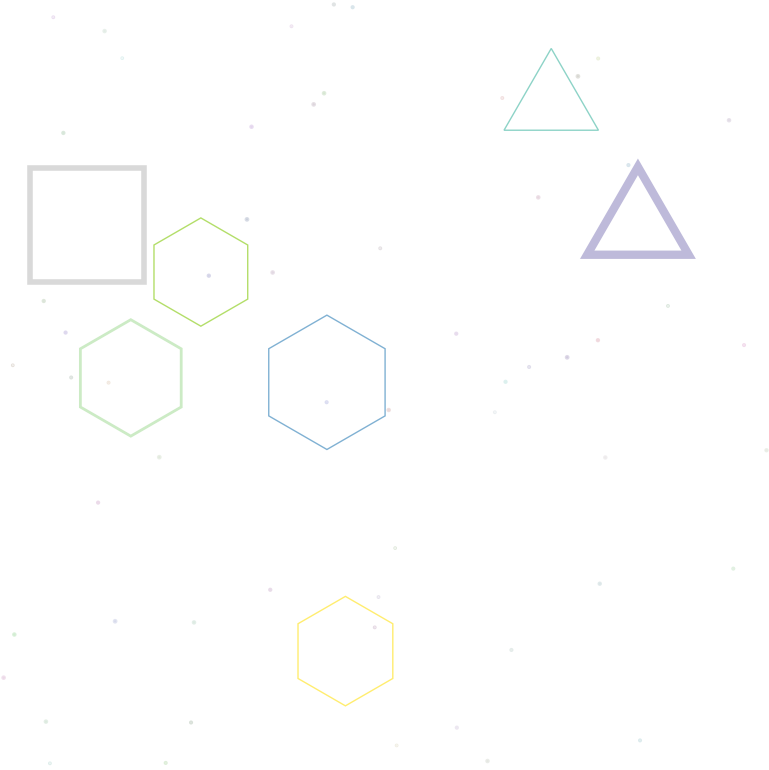[{"shape": "triangle", "thickness": 0.5, "radius": 0.35, "center": [0.716, 0.866]}, {"shape": "triangle", "thickness": 3, "radius": 0.38, "center": [0.828, 0.707]}, {"shape": "hexagon", "thickness": 0.5, "radius": 0.44, "center": [0.425, 0.503]}, {"shape": "hexagon", "thickness": 0.5, "radius": 0.35, "center": [0.261, 0.647]}, {"shape": "square", "thickness": 2, "radius": 0.37, "center": [0.113, 0.708]}, {"shape": "hexagon", "thickness": 1, "radius": 0.38, "center": [0.17, 0.509]}, {"shape": "hexagon", "thickness": 0.5, "radius": 0.36, "center": [0.449, 0.154]}]